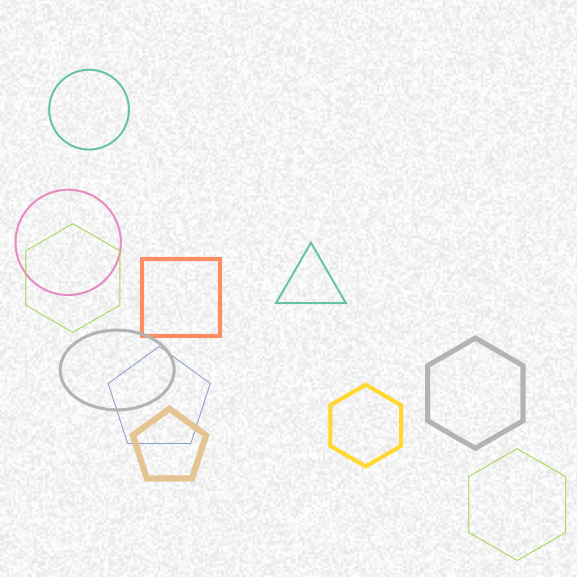[{"shape": "circle", "thickness": 1, "radius": 0.35, "center": [0.154, 0.809]}, {"shape": "triangle", "thickness": 1, "radius": 0.35, "center": [0.538, 0.509]}, {"shape": "square", "thickness": 2, "radius": 0.34, "center": [0.313, 0.484]}, {"shape": "pentagon", "thickness": 0.5, "radius": 0.46, "center": [0.276, 0.306]}, {"shape": "circle", "thickness": 1, "radius": 0.46, "center": [0.118, 0.579]}, {"shape": "hexagon", "thickness": 0.5, "radius": 0.47, "center": [0.126, 0.518]}, {"shape": "hexagon", "thickness": 0.5, "radius": 0.48, "center": [0.896, 0.125]}, {"shape": "hexagon", "thickness": 2, "radius": 0.35, "center": [0.633, 0.262]}, {"shape": "pentagon", "thickness": 3, "radius": 0.33, "center": [0.293, 0.225]}, {"shape": "hexagon", "thickness": 2.5, "radius": 0.48, "center": [0.823, 0.318]}, {"shape": "oval", "thickness": 1.5, "radius": 0.49, "center": [0.203, 0.358]}]